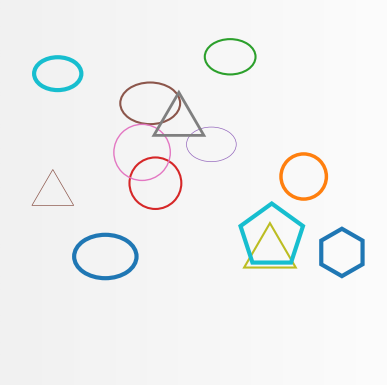[{"shape": "oval", "thickness": 3, "radius": 0.4, "center": [0.272, 0.334]}, {"shape": "hexagon", "thickness": 3, "radius": 0.31, "center": [0.882, 0.344]}, {"shape": "circle", "thickness": 2.5, "radius": 0.29, "center": [0.784, 0.542]}, {"shape": "oval", "thickness": 1.5, "radius": 0.33, "center": [0.594, 0.852]}, {"shape": "circle", "thickness": 1.5, "radius": 0.33, "center": [0.401, 0.524]}, {"shape": "oval", "thickness": 0.5, "radius": 0.32, "center": [0.545, 0.625]}, {"shape": "triangle", "thickness": 0.5, "radius": 0.31, "center": [0.136, 0.498]}, {"shape": "oval", "thickness": 1.5, "radius": 0.39, "center": [0.388, 0.732]}, {"shape": "circle", "thickness": 1, "radius": 0.36, "center": [0.367, 0.604]}, {"shape": "triangle", "thickness": 2, "radius": 0.37, "center": [0.462, 0.686]}, {"shape": "triangle", "thickness": 1.5, "radius": 0.38, "center": [0.697, 0.344]}, {"shape": "pentagon", "thickness": 3, "radius": 0.42, "center": [0.701, 0.387]}, {"shape": "oval", "thickness": 3, "radius": 0.3, "center": [0.149, 0.809]}]